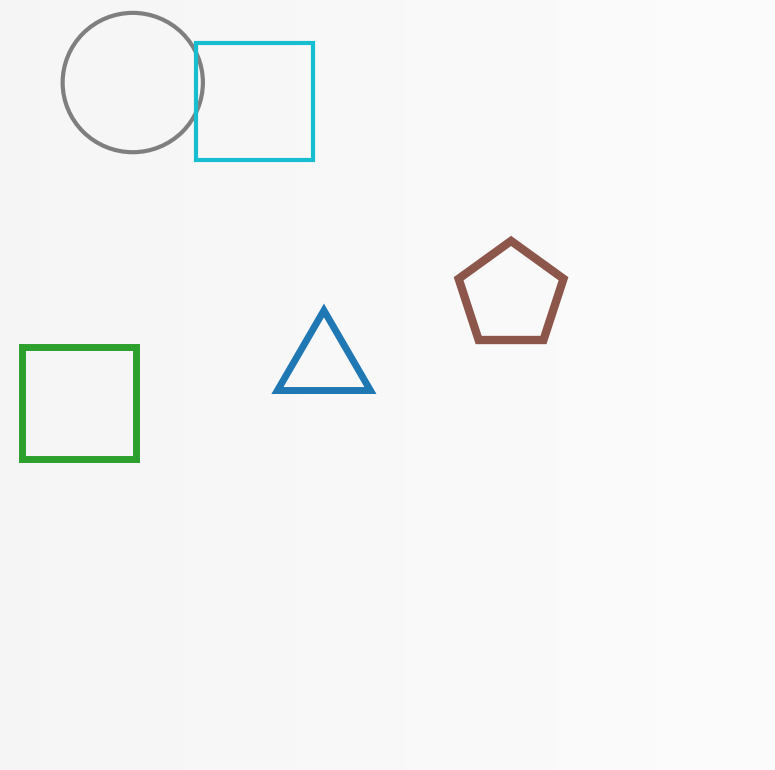[{"shape": "triangle", "thickness": 2.5, "radius": 0.35, "center": [0.418, 0.527]}, {"shape": "square", "thickness": 2.5, "radius": 0.37, "center": [0.102, 0.477]}, {"shape": "pentagon", "thickness": 3, "radius": 0.36, "center": [0.659, 0.616]}, {"shape": "circle", "thickness": 1.5, "radius": 0.45, "center": [0.171, 0.893]}, {"shape": "square", "thickness": 1.5, "radius": 0.38, "center": [0.328, 0.868]}]